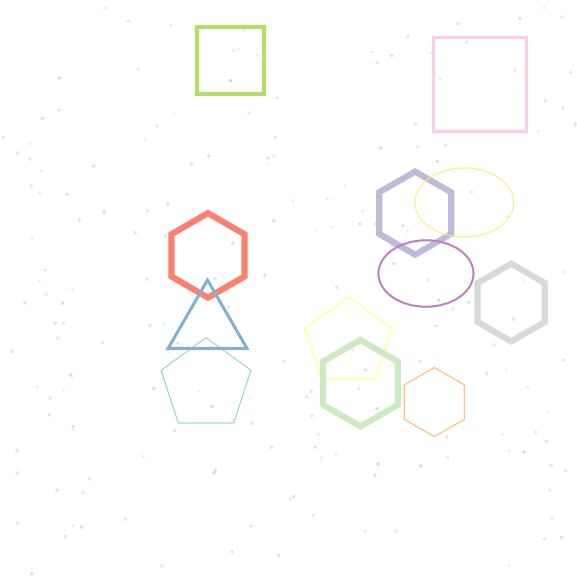[{"shape": "pentagon", "thickness": 0.5, "radius": 0.41, "center": [0.357, 0.333]}, {"shape": "pentagon", "thickness": 1, "radius": 0.39, "center": [0.603, 0.406]}, {"shape": "hexagon", "thickness": 3, "radius": 0.36, "center": [0.719, 0.63]}, {"shape": "hexagon", "thickness": 3, "radius": 0.37, "center": [0.36, 0.557]}, {"shape": "triangle", "thickness": 1.5, "radius": 0.39, "center": [0.359, 0.435]}, {"shape": "hexagon", "thickness": 0.5, "radius": 0.3, "center": [0.752, 0.303]}, {"shape": "square", "thickness": 2, "radius": 0.29, "center": [0.4, 0.894]}, {"shape": "square", "thickness": 1.5, "radius": 0.4, "center": [0.83, 0.854]}, {"shape": "hexagon", "thickness": 3, "radius": 0.34, "center": [0.885, 0.475]}, {"shape": "oval", "thickness": 1, "radius": 0.41, "center": [0.738, 0.526]}, {"shape": "hexagon", "thickness": 3, "radius": 0.37, "center": [0.624, 0.336]}, {"shape": "oval", "thickness": 0.5, "radius": 0.43, "center": [0.804, 0.648]}]